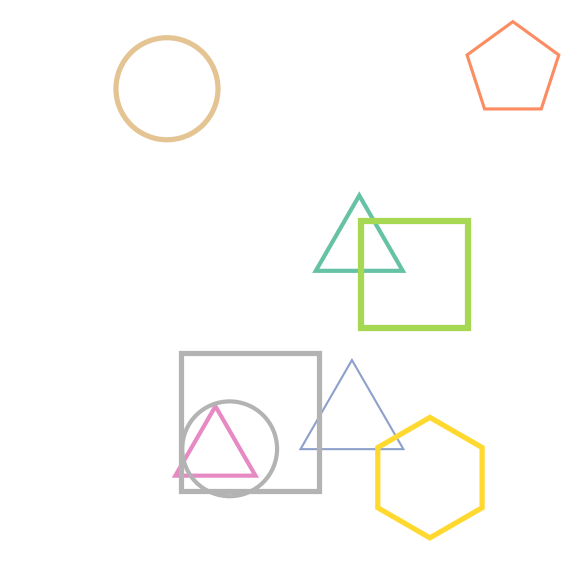[{"shape": "triangle", "thickness": 2, "radius": 0.43, "center": [0.622, 0.574]}, {"shape": "pentagon", "thickness": 1.5, "radius": 0.42, "center": [0.888, 0.878]}, {"shape": "triangle", "thickness": 1, "radius": 0.51, "center": [0.609, 0.273]}, {"shape": "triangle", "thickness": 2, "radius": 0.4, "center": [0.373, 0.216]}, {"shape": "square", "thickness": 3, "radius": 0.46, "center": [0.718, 0.523]}, {"shape": "hexagon", "thickness": 2.5, "radius": 0.52, "center": [0.744, 0.172]}, {"shape": "circle", "thickness": 2.5, "radius": 0.44, "center": [0.289, 0.845]}, {"shape": "square", "thickness": 2.5, "radius": 0.6, "center": [0.433, 0.269]}, {"shape": "circle", "thickness": 2, "radius": 0.41, "center": [0.398, 0.222]}]